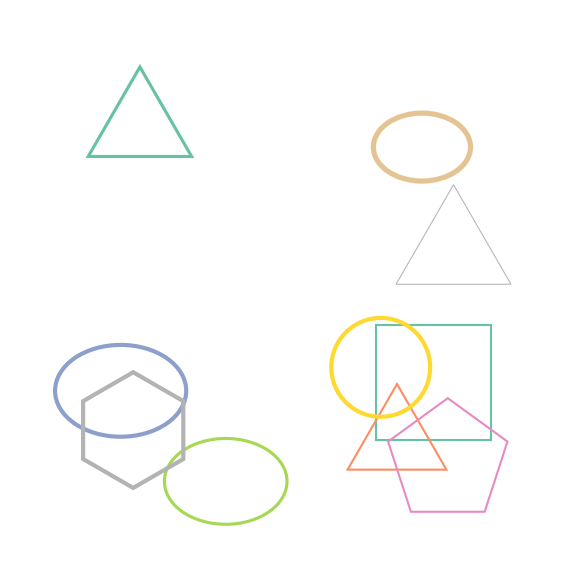[{"shape": "triangle", "thickness": 1.5, "radius": 0.52, "center": [0.242, 0.78]}, {"shape": "square", "thickness": 1, "radius": 0.5, "center": [0.751, 0.337]}, {"shape": "triangle", "thickness": 1, "radius": 0.49, "center": [0.687, 0.235]}, {"shape": "oval", "thickness": 2, "radius": 0.57, "center": [0.209, 0.322]}, {"shape": "pentagon", "thickness": 1, "radius": 0.54, "center": [0.775, 0.201]}, {"shape": "oval", "thickness": 1.5, "radius": 0.53, "center": [0.391, 0.166]}, {"shape": "circle", "thickness": 2, "radius": 0.43, "center": [0.659, 0.363]}, {"shape": "oval", "thickness": 2.5, "radius": 0.42, "center": [0.731, 0.744]}, {"shape": "triangle", "thickness": 0.5, "radius": 0.57, "center": [0.785, 0.564]}, {"shape": "hexagon", "thickness": 2, "radius": 0.5, "center": [0.231, 0.254]}]